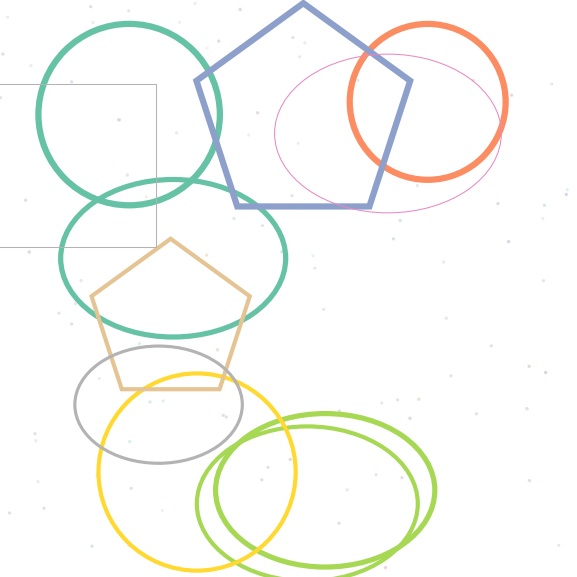[{"shape": "oval", "thickness": 2.5, "radius": 0.97, "center": [0.3, 0.552]}, {"shape": "circle", "thickness": 3, "radius": 0.79, "center": [0.224, 0.801]}, {"shape": "circle", "thickness": 3, "radius": 0.67, "center": [0.741, 0.823]}, {"shape": "pentagon", "thickness": 3, "radius": 0.97, "center": [0.525, 0.799]}, {"shape": "oval", "thickness": 0.5, "radius": 0.98, "center": [0.672, 0.768]}, {"shape": "oval", "thickness": 2, "radius": 0.96, "center": [0.532, 0.127]}, {"shape": "oval", "thickness": 2.5, "radius": 0.95, "center": [0.563, 0.15]}, {"shape": "circle", "thickness": 2, "radius": 0.85, "center": [0.341, 0.182]}, {"shape": "pentagon", "thickness": 2, "radius": 0.72, "center": [0.296, 0.442]}, {"shape": "oval", "thickness": 1.5, "radius": 0.73, "center": [0.275, 0.298]}, {"shape": "square", "thickness": 0.5, "radius": 0.7, "center": [0.129, 0.713]}]